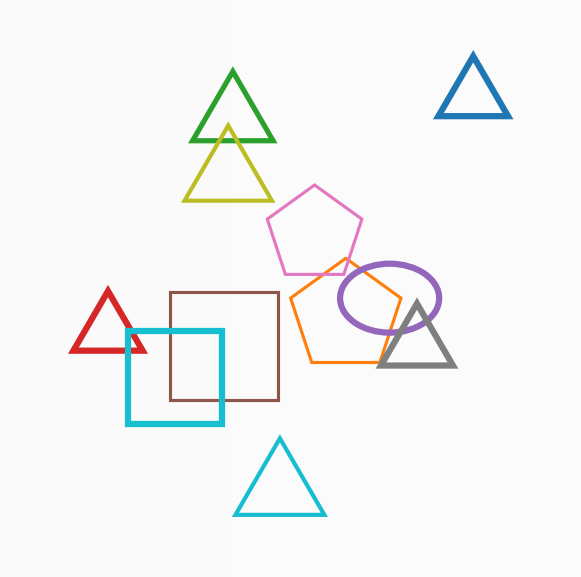[{"shape": "triangle", "thickness": 3, "radius": 0.35, "center": [0.814, 0.833]}, {"shape": "pentagon", "thickness": 1.5, "radius": 0.5, "center": [0.595, 0.452]}, {"shape": "triangle", "thickness": 2.5, "radius": 0.4, "center": [0.401, 0.795]}, {"shape": "triangle", "thickness": 3, "radius": 0.34, "center": [0.186, 0.426]}, {"shape": "oval", "thickness": 3, "radius": 0.43, "center": [0.67, 0.483]}, {"shape": "square", "thickness": 1.5, "radius": 0.47, "center": [0.386, 0.4]}, {"shape": "pentagon", "thickness": 1.5, "radius": 0.43, "center": [0.541, 0.593]}, {"shape": "triangle", "thickness": 3, "radius": 0.36, "center": [0.717, 0.402]}, {"shape": "triangle", "thickness": 2, "radius": 0.43, "center": [0.393, 0.695]}, {"shape": "triangle", "thickness": 2, "radius": 0.44, "center": [0.482, 0.152]}, {"shape": "square", "thickness": 3, "radius": 0.41, "center": [0.301, 0.345]}]